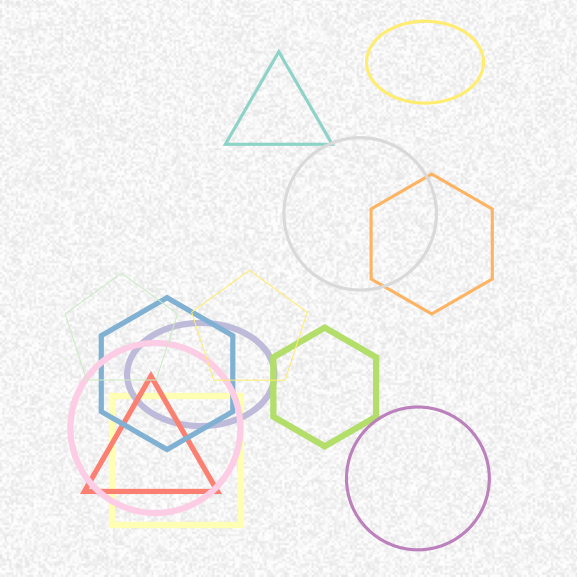[{"shape": "triangle", "thickness": 1.5, "radius": 0.53, "center": [0.483, 0.803]}, {"shape": "square", "thickness": 3, "radius": 0.56, "center": [0.306, 0.202]}, {"shape": "oval", "thickness": 3, "radius": 0.64, "center": [0.348, 0.351]}, {"shape": "triangle", "thickness": 2.5, "radius": 0.67, "center": [0.261, 0.215]}, {"shape": "hexagon", "thickness": 2.5, "radius": 0.66, "center": [0.289, 0.352]}, {"shape": "hexagon", "thickness": 1.5, "radius": 0.61, "center": [0.748, 0.577]}, {"shape": "hexagon", "thickness": 3, "radius": 0.51, "center": [0.562, 0.329]}, {"shape": "circle", "thickness": 3, "radius": 0.74, "center": [0.269, 0.258]}, {"shape": "circle", "thickness": 1.5, "radius": 0.66, "center": [0.624, 0.629]}, {"shape": "circle", "thickness": 1.5, "radius": 0.62, "center": [0.724, 0.171]}, {"shape": "pentagon", "thickness": 0.5, "radius": 0.51, "center": [0.21, 0.424]}, {"shape": "pentagon", "thickness": 0.5, "radius": 0.53, "center": [0.432, 0.426]}, {"shape": "oval", "thickness": 1.5, "radius": 0.51, "center": [0.736, 0.891]}]